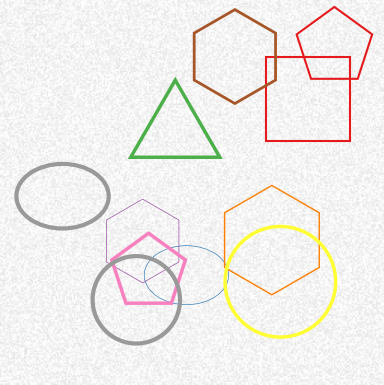[{"shape": "pentagon", "thickness": 1.5, "radius": 0.52, "center": [0.869, 0.879]}, {"shape": "square", "thickness": 1.5, "radius": 0.55, "center": [0.799, 0.742]}, {"shape": "oval", "thickness": 0.5, "radius": 0.55, "center": [0.484, 0.285]}, {"shape": "triangle", "thickness": 2.5, "radius": 0.67, "center": [0.455, 0.658]}, {"shape": "hexagon", "thickness": 0.5, "radius": 0.54, "center": [0.371, 0.374]}, {"shape": "hexagon", "thickness": 1, "radius": 0.71, "center": [0.706, 0.376]}, {"shape": "circle", "thickness": 2.5, "radius": 0.72, "center": [0.728, 0.268]}, {"shape": "hexagon", "thickness": 2, "radius": 0.61, "center": [0.61, 0.853]}, {"shape": "pentagon", "thickness": 2.5, "radius": 0.5, "center": [0.386, 0.294]}, {"shape": "circle", "thickness": 3, "radius": 0.57, "center": [0.354, 0.221]}, {"shape": "oval", "thickness": 3, "radius": 0.6, "center": [0.162, 0.49]}]